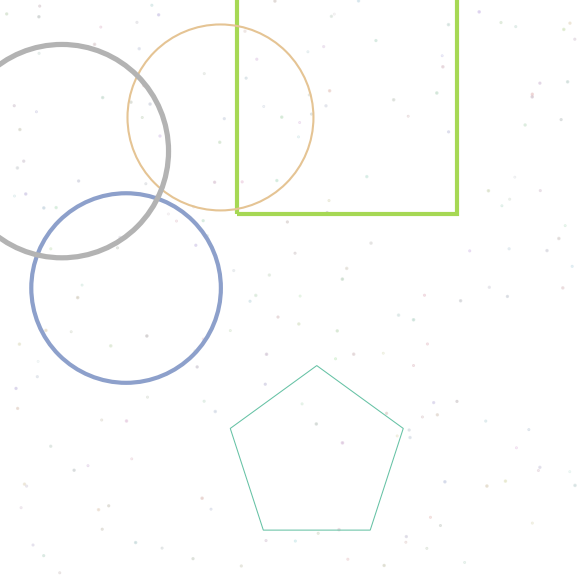[{"shape": "pentagon", "thickness": 0.5, "radius": 0.79, "center": [0.549, 0.209]}, {"shape": "circle", "thickness": 2, "radius": 0.82, "center": [0.218, 0.5]}, {"shape": "square", "thickness": 2, "radius": 0.95, "center": [0.601, 0.818]}, {"shape": "circle", "thickness": 1, "radius": 0.81, "center": [0.382, 0.796]}, {"shape": "circle", "thickness": 2.5, "radius": 0.92, "center": [0.107, 0.737]}]